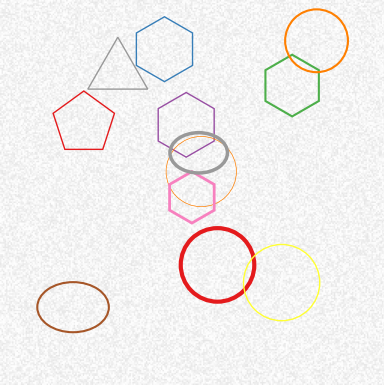[{"shape": "circle", "thickness": 3, "radius": 0.48, "center": [0.565, 0.312]}, {"shape": "pentagon", "thickness": 1, "radius": 0.42, "center": [0.218, 0.68]}, {"shape": "hexagon", "thickness": 1, "radius": 0.42, "center": [0.427, 0.872]}, {"shape": "hexagon", "thickness": 1.5, "radius": 0.4, "center": [0.759, 0.778]}, {"shape": "hexagon", "thickness": 1, "radius": 0.42, "center": [0.484, 0.676]}, {"shape": "circle", "thickness": 1.5, "radius": 0.41, "center": [0.822, 0.894]}, {"shape": "circle", "thickness": 0.5, "radius": 0.46, "center": [0.523, 0.554]}, {"shape": "circle", "thickness": 1, "radius": 0.49, "center": [0.732, 0.266]}, {"shape": "oval", "thickness": 1.5, "radius": 0.46, "center": [0.19, 0.202]}, {"shape": "hexagon", "thickness": 2, "radius": 0.33, "center": [0.498, 0.487]}, {"shape": "triangle", "thickness": 1, "radius": 0.45, "center": [0.306, 0.813]}, {"shape": "oval", "thickness": 2.5, "radius": 0.37, "center": [0.516, 0.603]}]